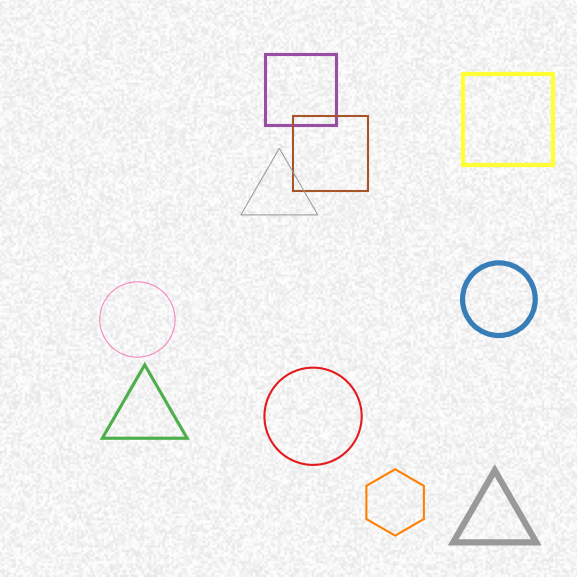[{"shape": "circle", "thickness": 1, "radius": 0.42, "center": [0.542, 0.278]}, {"shape": "circle", "thickness": 2.5, "radius": 0.31, "center": [0.864, 0.481]}, {"shape": "triangle", "thickness": 1.5, "radius": 0.42, "center": [0.251, 0.283]}, {"shape": "square", "thickness": 1.5, "radius": 0.31, "center": [0.52, 0.843]}, {"shape": "hexagon", "thickness": 1, "radius": 0.29, "center": [0.684, 0.129]}, {"shape": "square", "thickness": 2, "radius": 0.39, "center": [0.88, 0.792]}, {"shape": "square", "thickness": 1, "radius": 0.32, "center": [0.572, 0.734]}, {"shape": "circle", "thickness": 0.5, "radius": 0.33, "center": [0.238, 0.446]}, {"shape": "triangle", "thickness": 3, "radius": 0.42, "center": [0.857, 0.102]}, {"shape": "triangle", "thickness": 0.5, "radius": 0.38, "center": [0.484, 0.665]}]